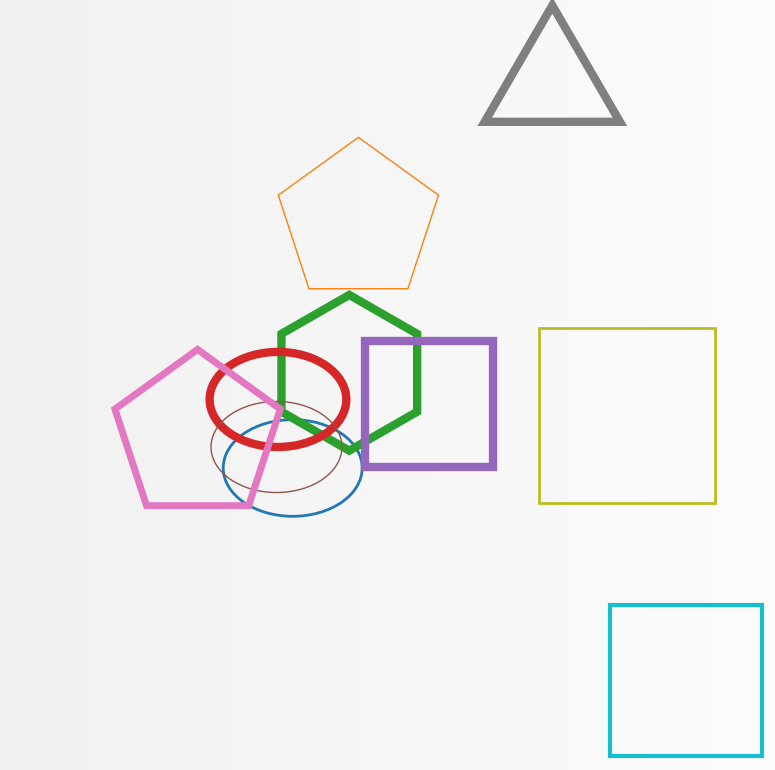[{"shape": "oval", "thickness": 1, "radius": 0.45, "center": [0.378, 0.392]}, {"shape": "pentagon", "thickness": 0.5, "radius": 0.54, "center": [0.462, 0.713]}, {"shape": "hexagon", "thickness": 3, "radius": 0.51, "center": [0.451, 0.516]}, {"shape": "oval", "thickness": 3, "radius": 0.44, "center": [0.359, 0.481]}, {"shape": "square", "thickness": 3, "radius": 0.41, "center": [0.554, 0.475]}, {"shape": "oval", "thickness": 0.5, "radius": 0.42, "center": [0.357, 0.419]}, {"shape": "pentagon", "thickness": 2.5, "radius": 0.56, "center": [0.255, 0.434]}, {"shape": "triangle", "thickness": 3, "radius": 0.5, "center": [0.713, 0.892]}, {"shape": "square", "thickness": 1, "radius": 0.57, "center": [0.809, 0.46]}, {"shape": "square", "thickness": 1.5, "radius": 0.49, "center": [0.885, 0.116]}]